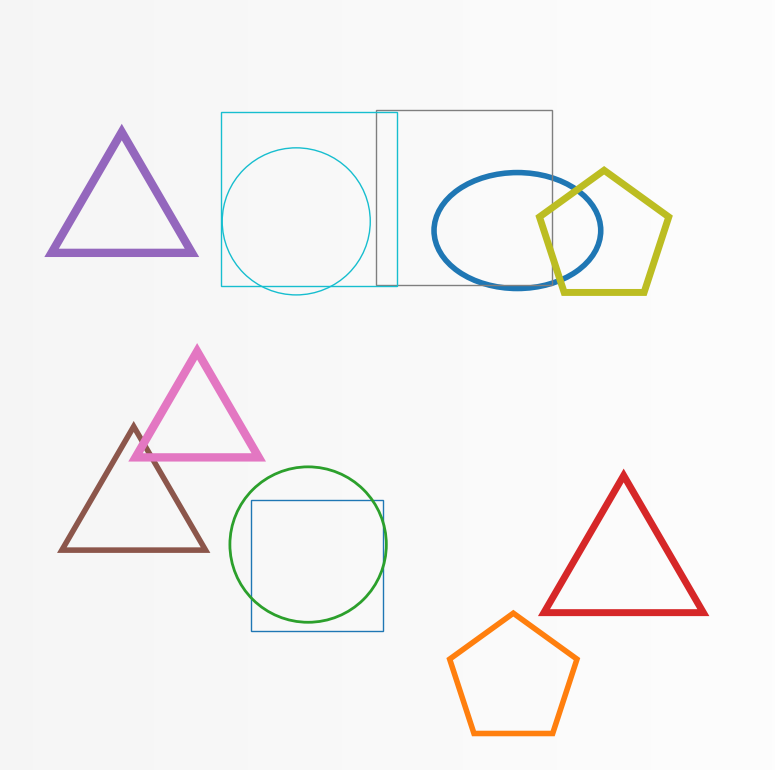[{"shape": "square", "thickness": 0.5, "radius": 0.43, "center": [0.409, 0.265]}, {"shape": "oval", "thickness": 2, "radius": 0.54, "center": [0.668, 0.701]}, {"shape": "pentagon", "thickness": 2, "radius": 0.43, "center": [0.662, 0.117]}, {"shape": "circle", "thickness": 1, "radius": 0.5, "center": [0.398, 0.293]}, {"shape": "triangle", "thickness": 2.5, "radius": 0.59, "center": [0.805, 0.264]}, {"shape": "triangle", "thickness": 3, "radius": 0.52, "center": [0.157, 0.724]}, {"shape": "triangle", "thickness": 2, "radius": 0.54, "center": [0.173, 0.339]}, {"shape": "triangle", "thickness": 3, "radius": 0.46, "center": [0.254, 0.452]}, {"shape": "square", "thickness": 0.5, "radius": 0.57, "center": [0.598, 0.743]}, {"shape": "pentagon", "thickness": 2.5, "radius": 0.44, "center": [0.78, 0.691]}, {"shape": "square", "thickness": 0.5, "radius": 0.57, "center": [0.399, 0.741]}, {"shape": "circle", "thickness": 0.5, "radius": 0.48, "center": [0.382, 0.713]}]